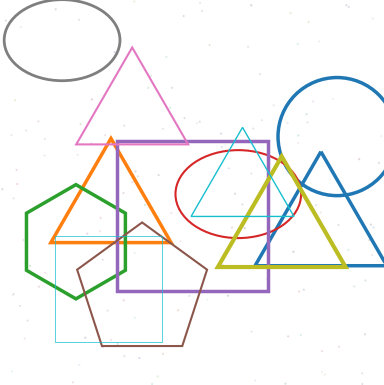[{"shape": "circle", "thickness": 2.5, "radius": 0.77, "center": [0.875, 0.645]}, {"shape": "triangle", "thickness": 2.5, "radius": 0.99, "center": [0.834, 0.409]}, {"shape": "triangle", "thickness": 2.5, "radius": 0.9, "center": [0.288, 0.46]}, {"shape": "hexagon", "thickness": 2.5, "radius": 0.74, "center": [0.197, 0.372]}, {"shape": "oval", "thickness": 1.5, "radius": 0.82, "center": [0.619, 0.496]}, {"shape": "square", "thickness": 2.5, "radius": 0.98, "center": [0.5, 0.439]}, {"shape": "pentagon", "thickness": 1.5, "radius": 0.89, "center": [0.369, 0.245]}, {"shape": "triangle", "thickness": 1.5, "radius": 0.84, "center": [0.343, 0.709]}, {"shape": "oval", "thickness": 2, "radius": 0.75, "center": [0.161, 0.896]}, {"shape": "triangle", "thickness": 3, "radius": 0.96, "center": [0.732, 0.402]}, {"shape": "triangle", "thickness": 1, "radius": 0.77, "center": [0.63, 0.515]}, {"shape": "square", "thickness": 0.5, "radius": 0.69, "center": [0.282, 0.249]}]